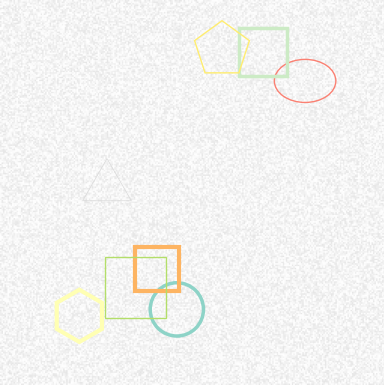[{"shape": "circle", "thickness": 2.5, "radius": 0.35, "center": [0.459, 0.196]}, {"shape": "hexagon", "thickness": 3, "radius": 0.34, "center": [0.206, 0.18]}, {"shape": "oval", "thickness": 1, "radius": 0.4, "center": [0.792, 0.79]}, {"shape": "square", "thickness": 3, "radius": 0.29, "center": [0.408, 0.302]}, {"shape": "square", "thickness": 1, "radius": 0.39, "center": [0.352, 0.253]}, {"shape": "triangle", "thickness": 0.5, "radius": 0.36, "center": [0.278, 0.515]}, {"shape": "square", "thickness": 2.5, "radius": 0.31, "center": [0.683, 0.865]}, {"shape": "pentagon", "thickness": 1, "radius": 0.37, "center": [0.577, 0.871]}]